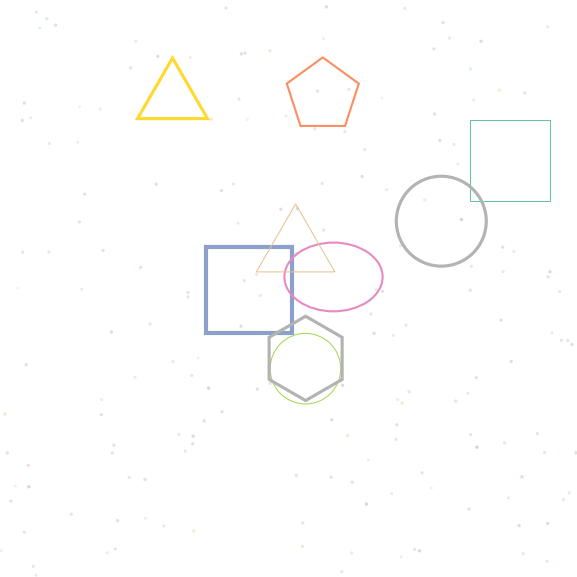[{"shape": "square", "thickness": 0.5, "radius": 0.35, "center": [0.883, 0.721]}, {"shape": "pentagon", "thickness": 1, "radius": 0.33, "center": [0.559, 0.834]}, {"shape": "square", "thickness": 2, "radius": 0.37, "center": [0.431, 0.497]}, {"shape": "oval", "thickness": 1, "radius": 0.43, "center": [0.577, 0.52]}, {"shape": "circle", "thickness": 0.5, "radius": 0.31, "center": [0.529, 0.361]}, {"shape": "triangle", "thickness": 1.5, "radius": 0.35, "center": [0.299, 0.829]}, {"shape": "triangle", "thickness": 0.5, "radius": 0.39, "center": [0.512, 0.568]}, {"shape": "hexagon", "thickness": 1.5, "radius": 0.36, "center": [0.529, 0.379]}, {"shape": "circle", "thickness": 1.5, "radius": 0.39, "center": [0.764, 0.616]}]